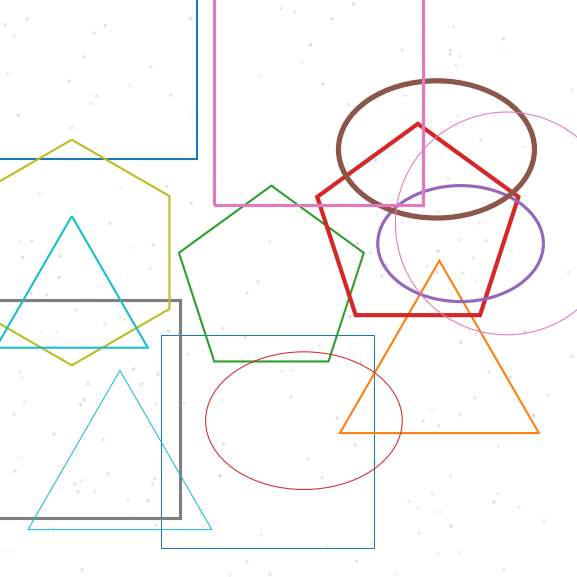[{"shape": "square", "thickness": 1, "radius": 0.86, "center": [0.169, 0.896]}, {"shape": "square", "thickness": 0.5, "radius": 0.92, "center": [0.462, 0.234]}, {"shape": "triangle", "thickness": 1, "radius": 0.99, "center": [0.761, 0.349]}, {"shape": "pentagon", "thickness": 1, "radius": 0.84, "center": [0.47, 0.509]}, {"shape": "pentagon", "thickness": 2, "radius": 0.92, "center": [0.724, 0.602]}, {"shape": "oval", "thickness": 0.5, "radius": 0.85, "center": [0.526, 0.271]}, {"shape": "oval", "thickness": 1.5, "radius": 0.72, "center": [0.798, 0.577]}, {"shape": "oval", "thickness": 2.5, "radius": 0.85, "center": [0.756, 0.74]}, {"shape": "square", "thickness": 1.5, "radius": 0.9, "center": [0.551, 0.825]}, {"shape": "circle", "thickness": 0.5, "radius": 0.96, "center": [0.878, 0.612]}, {"shape": "square", "thickness": 1.5, "radius": 0.94, "center": [0.124, 0.291]}, {"shape": "hexagon", "thickness": 1, "radius": 0.98, "center": [0.124, 0.562]}, {"shape": "triangle", "thickness": 0.5, "radius": 0.92, "center": [0.208, 0.174]}, {"shape": "triangle", "thickness": 1, "radius": 0.76, "center": [0.124, 0.473]}]